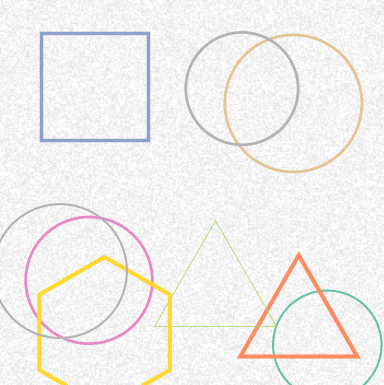[{"shape": "circle", "thickness": 1.5, "radius": 0.7, "center": [0.85, 0.104]}, {"shape": "triangle", "thickness": 3, "radius": 0.88, "center": [0.776, 0.162]}, {"shape": "square", "thickness": 2.5, "radius": 0.7, "center": [0.246, 0.776]}, {"shape": "circle", "thickness": 2, "radius": 0.82, "center": [0.231, 0.272]}, {"shape": "triangle", "thickness": 0.5, "radius": 0.92, "center": [0.56, 0.243]}, {"shape": "hexagon", "thickness": 3, "radius": 0.98, "center": [0.272, 0.137]}, {"shape": "circle", "thickness": 2, "radius": 0.89, "center": [0.762, 0.731]}, {"shape": "circle", "thickness": 2, "radius": 0.73, "center": [0.628, 0.77]}, {"shape": "circle", "thickness": 1.5, "radius": 0.87, "center": [0.156, 0.296]}]